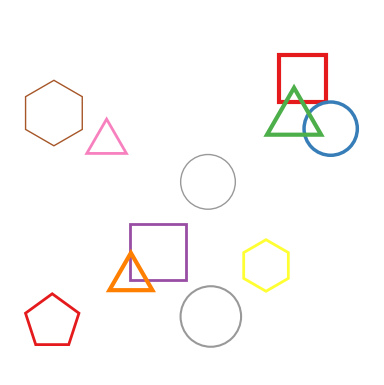[{"shape": "pentagon", "thickness": 2, "radius": 0.36, "center": [0.136, 0.164]}, {"shape": "square", "thickness": 3, "radius": 0.3, "center": [0.786, 0.797]}, {"shape": "circle", "thickness": 2.5, "radius": 0.35, "center": [0.859, 0.666]}, {"shape": "triangle", "thickness": 3, "radius": 0.41, "center": [0.764, 0.691]}, {"shape": "square", "thickness": 2, "radius": 0.37, "center": [0.41, 0.345]}, {"shape": "triangle", "thickness": 3, "radius": 0.32, "center": [0.34, 0.279]}, {"shape": "hexagon", "thickness": 2, "radius": 0.33, "center": [0.691, 0.31]}, {"shape": "hexagon", "thickness": 1, "radius": 0.43, "center": [0.14, 0.706]}, {"shape": "triangle", "thickness": 2, "radius": 0.3, "center": [0.277, 0.631]}, {"shape": "circle", "thickness": 1, "radius": 0.36, "center": [0.54, 0.528]}, {"shape": "circle", "thickness": 1.5, "radius": 0.39, "center": [0.548, 0.178]}]